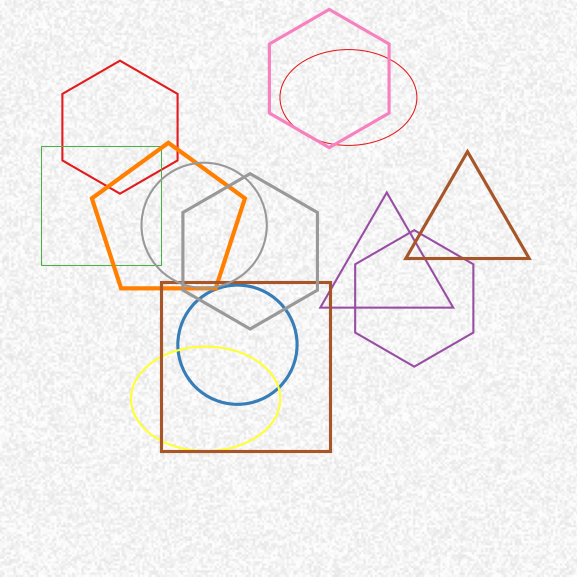[{"shape": "hexagon", "thickness": 1, "radius": 0.58, "center": [0.208, 0.779]}, {"shape": "oval", "thickness": 0.5, "radius": 0.59, "center": [0.603, 0.83]}, {"shape": "circle", "thickness": 1.5, "radius": 0.52, "center": [0.411, 0.402]}, {"shape": "square", "thickness": 0.5, "radius": 0.52, "center": [0.175, 0.643]}, {"shape": "triangle", "thickness": 1, "radius": 0.66, "center": [0.67, 0.533]}, {"shape": "hexagon", "thickness": 1, "radius": 0.59, "center": [0.717, 0.482]}, {"shape": "pentagon", "thickness": 2, "radius": 0.7, "center": [0.292, 0.613]}, {"shape": "oval", "thickness": 1, "radius": 0.65, "center": [0.356, 0.309]}, {"shape": "square", "thickness": 1.5, "radius": 0.73, "center": [0.425, 0.365]}, {"shape": "triangle", "thickness": 1.5, "radius": 0.62, "center": [0.81, 0.613]}, {"shape": "hexagon", "thickness": 1.5, "radius": 0.6, "center": [0.57, 0.863]}, {"shape": "circle", "thickness": 1, "radius": 0.54, "center": [0.353, 0.609]}, {"shape": "hexagon", "thickness": 1.5, "radius": 0.67, "center": [0.433, 0.564]}]